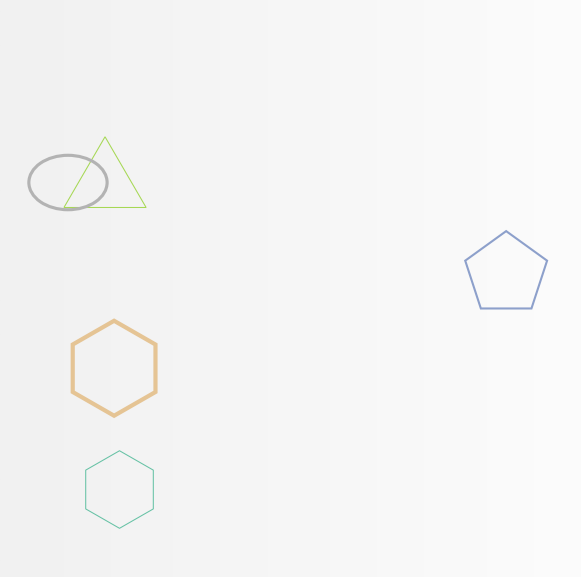[{"shape": "hexagon", "thickness": 0.5, "radius": 0.34, "center": [0.206, 0.151]}, {"shape": "pentagon", "thickness": 1, "radius": 0.37, "center": [0.871, 0.525]}, {"shape": "triangle", "thickness": 0.5, "radius": 0.41, "center": [0.181, 0.681]}, {"shape": "hexagon", "thickness": 2, "radius": 0.41, "center": [0.196, 0.361]}, {"shape": "oval", "thickness": 1.5, "radius": 0.34, "center": [0.117, 0.683]}]